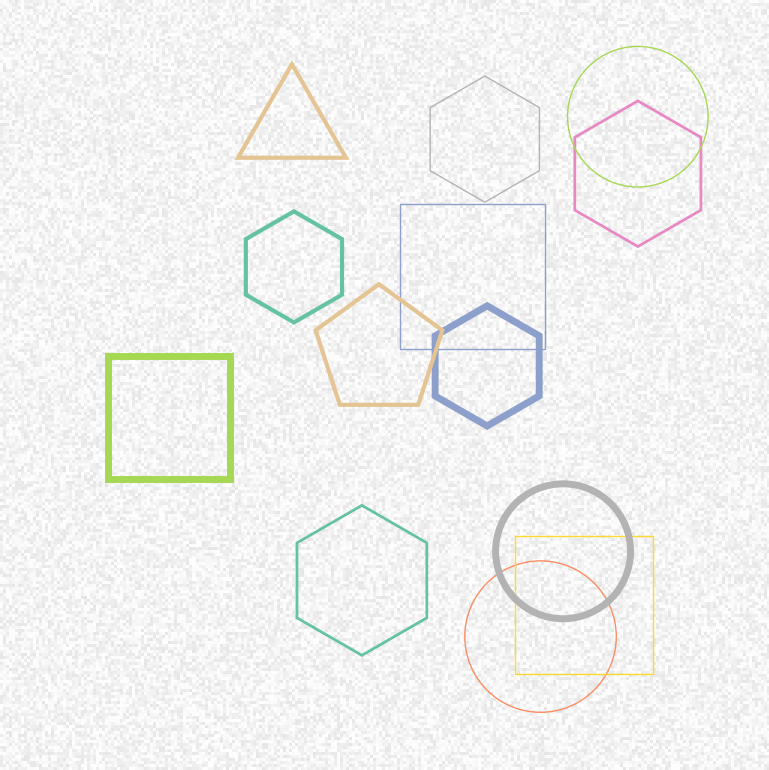[{"shape": "hexagon", "thickness": 1, "radius": 0.49, "center": [0.47, 0.246]}, {"shape": "hexagon", "thickness": 1.5, "radius": 0.36, "center": [0.382, 0.653]}, {"shape": "circle", "thickness": 0.5, "radius": 0.49, "center": [0.702, 0.173]}, {"shape": "hexagon", "thickness": 2.5, "radius": 0.39, "center": [0.633, 0.525]}, {"shape": "square", "thickness": 0.5, "radius": 0.47, "center": [0.613, 0.641]}, {"shape": "hexagon", "thickness": 1, "radius": 0.47, "center": [0.828, 0.774]}, {"shape": "square", "thickness": 2.5, "radius": 0.4, "center": [0.219, 0.458]}, {"shape": "circle", "thickness": 0.5, "radius": 0.46, "center": [0.828, 0.848]}, {"shape": "square", "thickness": 0.5, "radius": 0.45, "center": [0.758, 0.214]}, {"shape": "pentagon", "thickness": 1.5, "radius": 0.43, "center": [0.492, 0.544]}, {"shape": "triangle", "thickness": 1.5, "radius": 0.4, "center": [0.379, 0.836]}, {"shape": "hexagon", "thickness": 0.5, "radius": 0.41, "center": [0.63, 0.819]}, {"shape": "circle", "thickness": 2.5, "radius": 0.44, "center": [0.731, 0.284]}]